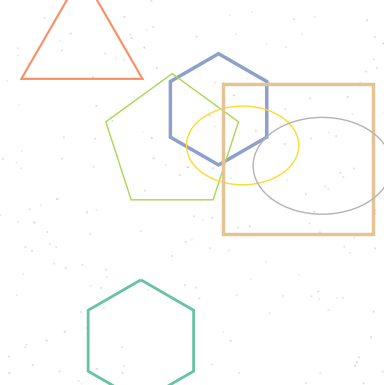[{"shape": "hexagon", "thickness": 2, "radius": 0.79, "center": [0.366, 0.115]}, {"shape": "triangle", "thickness": 1.5, "radius": 0.91, "center": [0.213, 0.886]}, {"shape": "hexagon", "thickness": 2.5, "radius": 0.72, "center": [0.568, 0.716]}, {"shape": "pentagon", "thickness": 1, "radius": 0.91, "center": [0.447, 0.628]}, {"shape": "oval", "thickness": 1, "radius": 0.73, "center": [0.63, 0.622]}, {"shape": "square", "thickness": 2.5, "radius": 0.97, "center": [0.775, 0.587]}, {"shape": "oval", "thickness": 1, "radius": 0.9, "center": [0.837, 0.569]}]